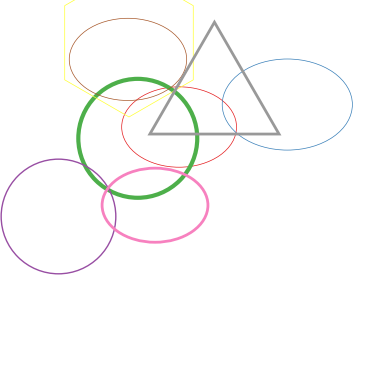[{"shape": "oval", "thickness": 0.5, "radius": 0.75, "center": [0.465, 0.67]}, {"shape": "oval", "thickness": 0.5, "radius": 0.85, "center": [0.746, 0.728]}, {"shape": "circle", "thickness": 3, "radius": 0.77, "center": [0.358, 0.641]}, {"shape": "circle", "thickness": 1, "radius": 0.74, "center": [0.152, 0.438]}, {"shape": "hexagon", "thickness": 0.5, "radius": 0.96, "center": [0.335, 0.889]}, {"shape": "oval", "thickness": 0.5, "radius": 0.76, "center": [0.332, 0.846]}, {"shape": "oval", "thickness": 2, "radius": 0.69, "center": [0.403, 0.467]}, {"shape": "triangle", "thickness": 2, "radius": 0.97, "center": [0.557, 0.749]}]